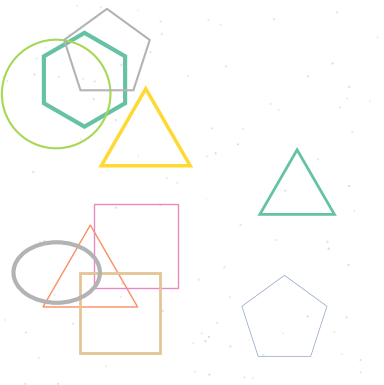[{"shape": "hexagon", "thickness": 3, "radius": 0.61, "center": [0.219, 0.793]}, {"shape": "triangle", "thickness": 2, "radius": 0.56, "center": [0.772, 0.499]}, {"shape": "triangle", "thickness": 1, "radius": 0.71, "center": [0.235, 0.274]}, {"shape": "pentagon", "thickness": 0.5, "radius": 0.58, "center": [0.739, 0.169]}, {"shape": "square", "thickness": 1, "radius": 0.55, "center": [0.354, 0.361]}, {"shape": "circle", "thickness": 1.5, "radius": 0.71, "center": [0.146, 0.756]}, {"shape": "triangle", "thickness": 2.5, "radius": 0.67, "center": [0.379, 0.636]}, {"shape": "square", "thickness": 2, "radius": 0.52, "center": [0.312, 0.186]}, {"shape": "pentagon", "thickness": 1.5, "radius": 0.58, "center": [0.278, 0.86]}, {"shape": "oval", "thickness": 3, "radius": 0.56, "center": [0.147, 0.292]}]